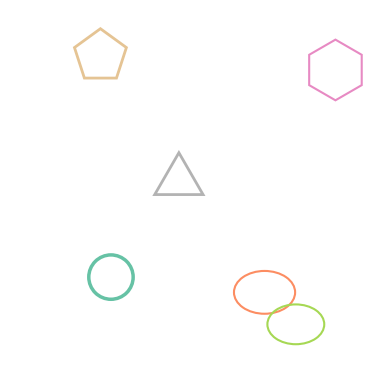[{"shape": "circle", "thickness": 2.5, "radius": 0.29, "center": [0.288, 0.28]}, {"shape": "oval", "thickness": 1.5, "radius": 0.4, "center": [0.687, 0.241]}, {"shape": "hexagon", "thickness": 1.5, "radius": 0.39, "center": [0.871, 0.818]}, {"shape": "oval", "thickness": 1.5, "radius": 0.37, "center": [0.768, 0.158]}, {"shape": "pentagon", "thickness": 2, "radius": 0.35, "center": [0.261, 0.855]}, {"shape": "triangle", "thickness": 2, "radius": 0.36, "center": [0.465, 0.531]}]